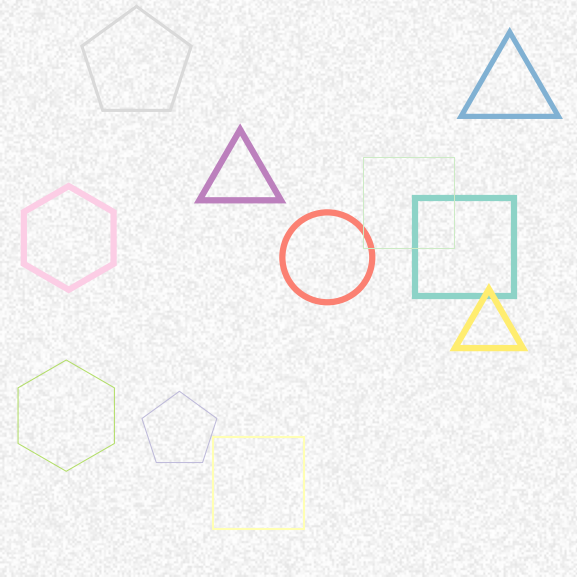[{"shape": "square", "thickness": 3, "radius": 0.43, "center": [0.804, 0.572]}, {"shape": "square", "thickness": 1, "radius": 0.4, "center": [0.448, 0.163]}, {"shape": "pentagon", "thickness": 0.5, "radius": 0.34, "center": [0.311, 0.253]}, {"shape": "circle", "thickness": 3, "radius": 0.39, "center": [0.567, 0.554]}, {"shape": "triangle", "thickness": 2.5, "radius": 0.49, "center": [0.883, 0.846]}, {"shape": "hexagon", "thickness": 0.5, "radius": 0.48, "center": [0.115, 0.279]}, {"shape": "hexagon", "thickness": 3, "radius": 0.45, "center": [0.119, 0.587]}, {"shape": "pentagon", "thickness": 1.5, "radius": 0.5, "center": [0.236, 0.889]}, {"shape": "triangle", "thickness": 3, "radius": 0.41, "center": [0.416, 0.693]}, {"shape": "square", "thickness": 0.5, "radius": 0.4, "center": [0.707, 0.649]}, {"shape": "triangle", "thickness": 3, "radius": 0.34, "center": [0.847, 0.43]}]